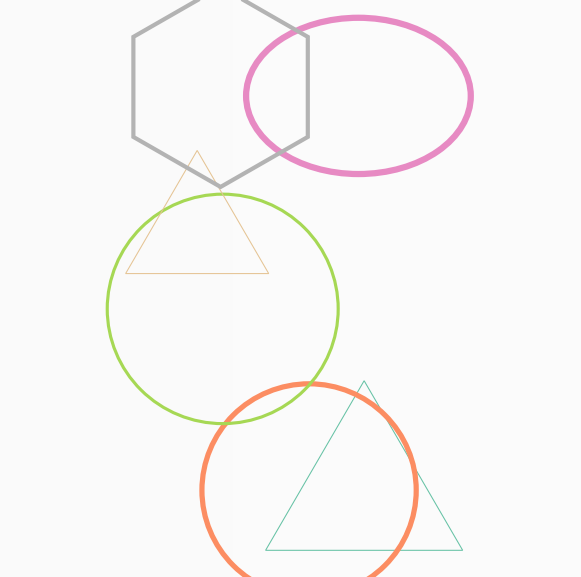[{"shape": "triangle", "thickness": 0.5, "radius": 0.98, "center": [0.626, 0.144]}, {"shape": "circle", "thickness": 2.5, "radius": 0.92, "center": [0.532, 0.15]}, {"shape": "oval", "thickness": 3, "radius": 0.97, "center": [0.617, 0.833]}, {"shape": "circle", "thickness": 1.5, "radius": 0.99, "center": [0.383, 0.464]}, {"shape": "triangle", "thickness": 0.5, "radius": 0.71, "center": [0.339, 0.596]}, {"shape": "hexagon", "thickness": 2, "radius": 0.87, "center": [0.38, 0.849]}]